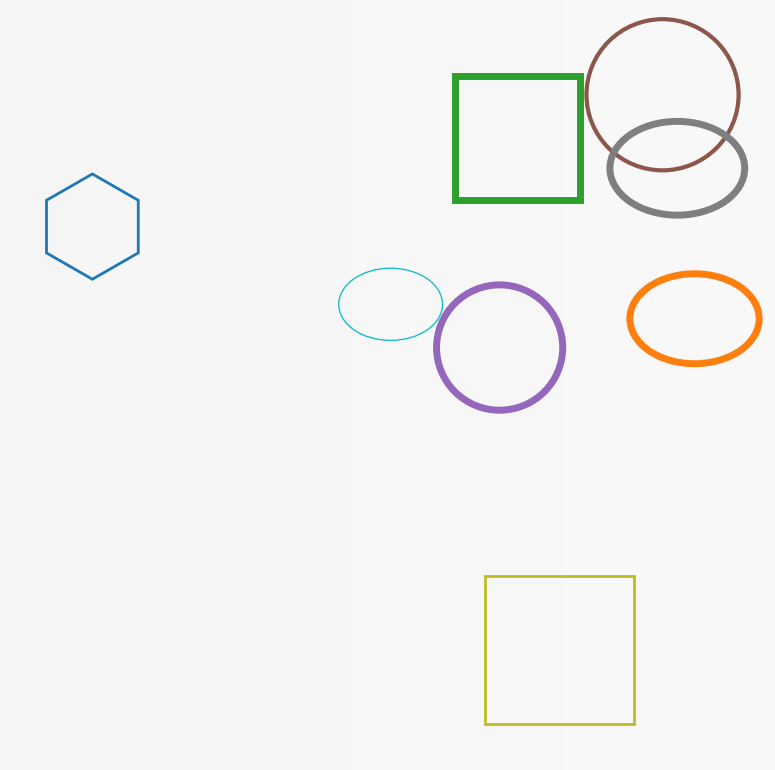[{"shape": "hexagon", "thickness": 1, "radius": 0.34, "center": [0.119, 0.706]}, {"shape": "oval", "thickness": 2.5, "radius": 0.42, "center": [0.896, 0.586]}, {"shape": "square", "thickness": 2.5, "radius": 0.41, "center": [0.668, 0.821]}, {"shape": "circle", "thickness": 2.5, "radius": 0.41, "center": [0.645, 0.549]}, {"shape": "circle", "thickness": 1.5, "radius": 0.49, "center": [0.855, 0.877]}, {"shape": "oval", "thickness": 2.5, "radius": 0.43, "center": [0.874, 0.781]}, {"shape": "square", "thickness": 1, "radius": 0.48, "center": [0.722, 0.156]}, {"shape": "oval", "thickness": 0.5, "radius": 0.33, "center": [0.504, 0.605]}]